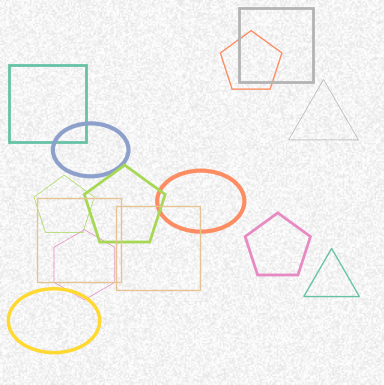[{"shape": "square", "thickness": 2, "radius": 0.5, "center": [0.123, 0.732]}, {"shape": "triangle", "thickness": 1, "radius": 0.42, "center": [0.861, 0.271]}, {"shape": "oval", "thickness": 3, "radius": 0.57, "center": [0.522, 0.478]}, {"shape": "pentagon", "thickness": 1, "radius": 0.42, "center": [0.652, 0.836]}, {"shape": "oval", "thickness": 3, "radius": 0.49, "center": [0.236, 0.611]}, {"shape": "pentagon", "thickness": 2, "radius": 0.45, "center": [0.722, 0.358]}, {"shape": "hexagon", "thickness": 0.5, "radius": 0.46, "center": [0.219, 0.312]}, {"shape": "pentagon", "thickness": 0.5, "radius": 0.41, "center": [0.167, 0.463]}, {"shape": "pentagon", "thickness": 2, "radius": 0.55, "center": [0.324, 0.461]}, {"shape": "oval", "thickness": 2.5, "radius": 0.59, "center": [0.14, 0.167]}, {"shape": "square", "thickness": 1, "radius": 0.55, "center": [0.411, 0.356]}, {"shape": "square", "thickness": 1, "radius": 0.55, "center": [0.205, 0.377]}, {"shape": "square", "thickness": 2, "radius": 0.48, "center": [0.718, 0.882]}, {"shape": "triangle", "thickness": 0.5, "radius": 0.52, "center": [0.84, 0.689]}]